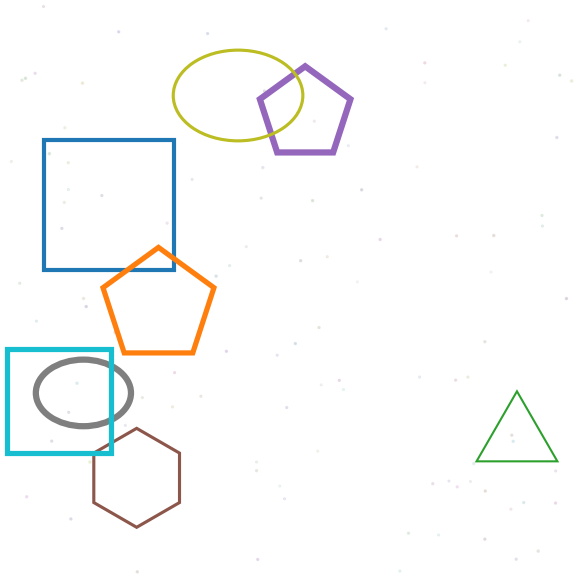[{"shape": "square", "thickness": 2, "radius": 0.56, "center": [0.189, 0.644]}, {"shape": "pentagon", "thickness": 2.5, "radius": 0.51, "center": [0.274, 0.47]}, {"shape": "triangle", "thickness": 1, "radius": 0.4, "center": [0.895, 0.241]}, {"shape": "pentagon", "thickness": 3, "radius": 0.41, "center": [0.528, 0.802]}, {"shape": "hexagon", "thickness": 1.5, "radius": 0.43, "center": [0.237, 0.172]}, {"shape": "oval", "thickness": 3, "radius": 0.41, "center": [0.144, 0.319]}, {"shape": "oval", "thickness": 1.5, "radius": 0.56, "center": [0.412, 0.834]}, {"shape": "square", "thickness": 2.5, "radius": 0.45, "center": [0.103, 0.305]}]